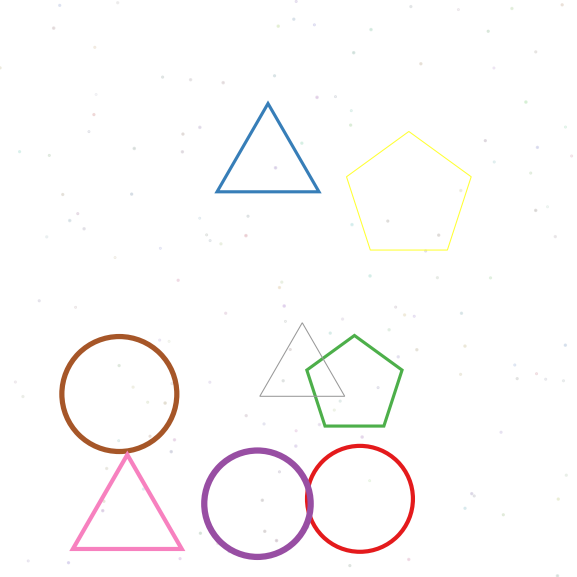[{"shape": "circle", "thickness": 2, "radius": 0.46, "center": [0.623, 0.135]}, {"shape": "triangle", "thickness": 1.5, "radius": 0.51, "center": [0.464, 0.718]}, {"shape": "pentagon", "thickness": 1.5, "radius": 0.43, "center": [0.614, 0.332]}, {"shape": "circle", "thickness": 3, "radius": 0.46, "center": [0.446, 0.127]}, {"shape": "pentagon", "thickness": 0.5, "radius": 0.57, "center": [0.708, 0.658]}, {"shape": "circle", "thickness": 2.5, "radius": 0.5, "center": [0.207, 0.317]}, {"shape": "triangle", "thickness": 2, "radius": 0.54, "center": [0.22, 0.103]}, {"shape": "triangle", "thickness": 0.5, "radius": 0.42, "center": [0.523, 0.355]}]